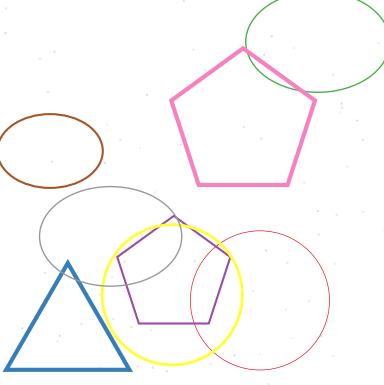[{"shape": "circle", "thickness": 0.5, "radius": 0.9, "center": [0.675, 0.22]}, {"shape": "triangle", "thickness": 3, "radius": 0.92, "center": [0.176, 0.132]}, {"shape": "oval", "thickness": 1, "radius": 0.94, "center": [0.825, 0.891]}, {"shape": "pentagon", "thickness": 1.5, "radius": 0.77, "center": [0.451, 0.285]}, {"shape": "circle", "thickness": 2, "radius": 0.91, "center": [0.447, 0.234]}, {"shape": "oval", "thickness": 1.5, "radius": 0.68, "center": [0.13, 0.608]}, {"shape": "pentagon", "thickness": 3, "radius": 0.98, "center": [0.632, 0.678]}, {"shape": "oval", "thickness": 1, "radius": 0.92, "center": [0.287, 0.386]}]